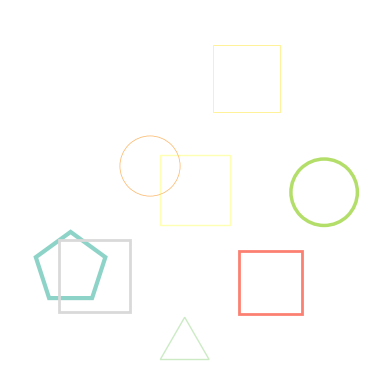[{"shape": "pentagon", "thickness": 3, "radius": 0.47, "center": [0.183, 0.303]}, {"shape": "square", "thickness": 1, "radius": 0.45, "center": [0.507, 0.507]}, {"shape": "square", "thickness": 2, "radius": 0.41, "center": [0.702, 0.266]}, {"shape": "circle", "thickness": 0.5, "radius": 0.39, "center": [0.39, 0.569]}, {"shape": "circle", "thickness": 2.5, "radius": 0.43, "center": [0.842, 0.501]}, {"shape": "square", "thickness": 2, "radius": 0.46, "center": [0.245, 0.283]}, {"shape": "triangle", "thickness": 1, "radius": 0.37, "center": [0.48, 0.103]}, {"shape": "square", "thickness": 0.5, "radius": 0.44, "center": [0.641, 0.796]}]